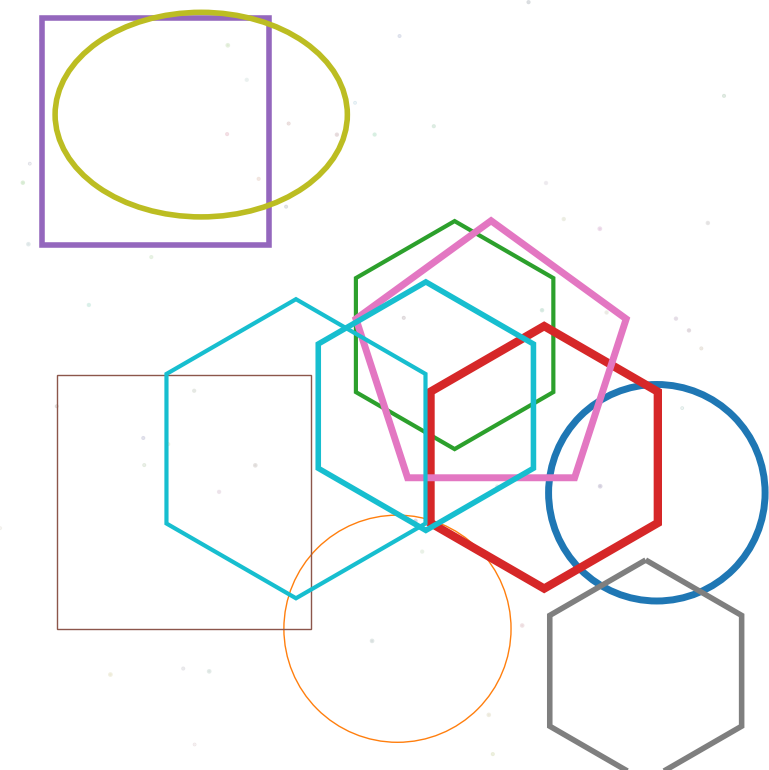[{"shape": "circle", "thickness": 2.5, "radius": 0.7, "center": [0.853, 0.36]}, {"shape": "circle", "thickness": 0.5, "radius": 0.74, "center": [0.516, 0.183]}, {"shape": "hexagon", "thickness": 1.5, "radius": 0.74, "center": [0.59, 0.565]}, {"shape": "hexagon", "thickness": 3, "radius": 0.85, "center": [0.707, 0.406]}, {"shape": "square", "thickness": 2, "radius": 0.74, "center": [0.202, 0.829]}, {"shape": "square", "thickness": 0.5, "radius": 0.82, "center": [0.239, 0.348]}, {"shape": "pentagon", "thickness": 2.5, "radius": 0.92, "center": [0.638, 0.529]}, {"shape": "hexagon", "thickness": 2, "radius": 0.72, "center": [0.839, 0.129]}, {"shape": "oval", "thickness": 2, "radius": 0.95, "center": [0.261, 0.851]}, {"shape": "hexagon", "thickness": 2, "radius": 0.81, "center": [0.553, 0.473]}, {"shape": "hexagon", "thickness": 1.5, "radius": 0.97, "center": [0.384, 0.417]}]